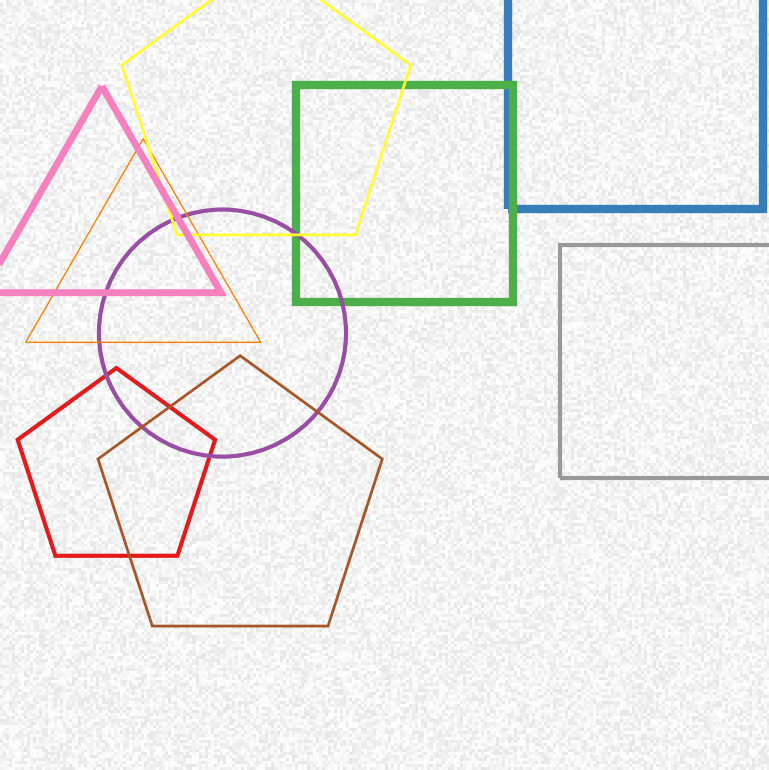[{"shape": "pentagon", "thickness": 1.5, "radius": 0.67, "center": [0.151, 0.387]}, {"shape": "square", "thickness": 3, "radius": 0.83, "center": [0.826, 0.895]}, {"shape": "square", "thickness": 3, "radius": 0.71, "center": [0.525, 0.749]}, {"shape": "circle", "thickness": 1.5, "radius": 0.8, "center": [0.289, 0.567]}, {"shape": "triangle", "thickness": 0.5, "radius": 0.88, "center": [0.186, 0.644]}, {"shape": "pentagon", "thickness": 1, "radius": 0.99, "center": [0.346, 0.855]}, {"shape": "pentagon", "thickness": 1, "radius": 0.97, "center": [0.312, 0.344]}, {"shape": "triangle", "thickness": 2.5, "radius": 0.89, "center": [0.132, 0.709]}, {"shape": "square", "thickness": 1.5, "radius": 0.76, "center": [0.879, 0.53]}]